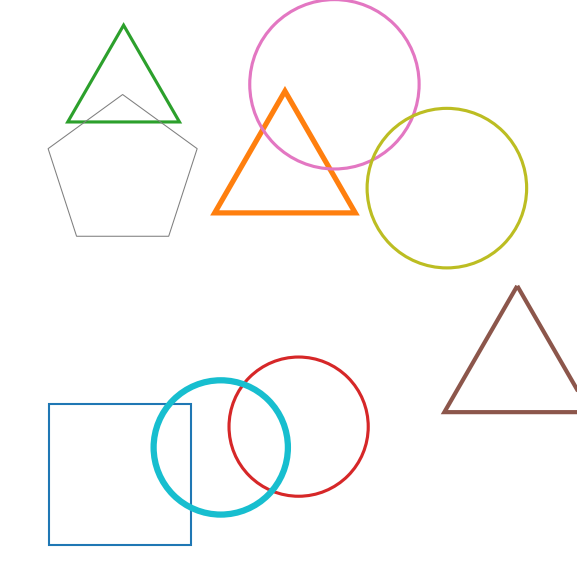[{"shape": "square", "thickness": 1, "radius": 0.61, "center": [0.208, 0.177]}, {"shape": "triangle", "thickness": 2.5, "radius": 0.7, "center": [0.493, 0.701]}, {"shape": "triangle", "thickness": 1.5, "radius": 0.56, "center": [0.214, 0.844]}, {"shape": "circle", "thickness": 1.5, "radius": 0.6, "center": [0.517, 0.26]}, {"shape": "triangle", "thickness": 2, "radius": 0.73, "center": [0.896, 0.358]}, {"shape": "circle", "thickness": 1.5, "radius": 0.73, "center": [0.579, 0.853]}, {"shape": "pentagon", "thickness": 0.5, "radius": 0.68, "center": [0.212, 0.7]}, {"shape": "circle", "thickness": 1.5, "radius": 0.69, "center": [0.774, 0.673]}, {"shape": "circle", "thickness": 3, "radius": 0.58, "center": [0.382, 0.224]}]